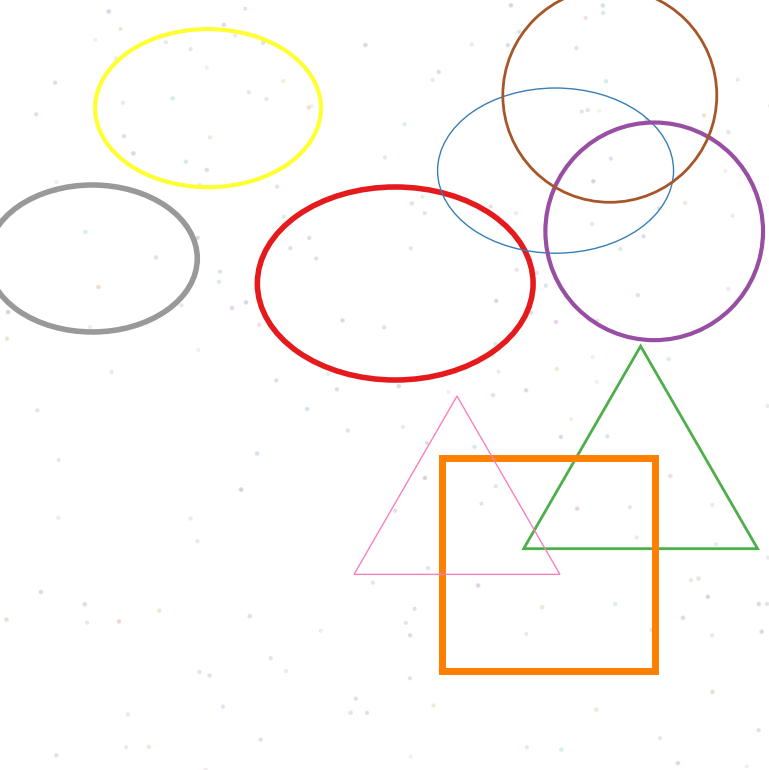[{"shape": "oval", "thickness": 2, "radius": 0.9, "center": [0.513, 0.632]}, {"shape": "oval", "thickness": 0.5, "radius": 0.77, "center": [0.722, 0.778]}, {"shape": "triangle", "thickness": 1, "radius": 0.88, "center": [0.832, 0.375]}, {"shape": "circle", "thickness": 1.5, "radius": 0.71, "center": [0.85, 0.7]}, {"shape": "square", "thickness": 2.5, "radius": 0.69, "center": [0.712, 0.267]}, {"shape": "oval", "thickness": 1.5, "radius": 0.73, "center": [0.27, 0.86]}, {"shape": "circle", "thickness": 1, "radius": 0.69, "center": [0.792, 0.876]}, {"shape": "triangle", "thickness": 0.5, "radius": 0.77, "center": [0.593, 0.331]}, {"shape": "oval", "thickness": 2, "radius": 0.68, "center": [0.12, 0.664]}]